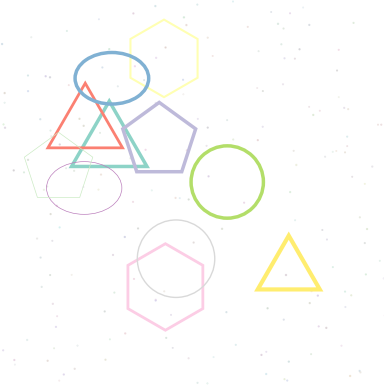[{"shape": "triangle", "thickness": 2.5, "radius": 0.57, "center": [0.284, 0.624]}, {"shape": "hexagon", "thickness": 1.5, "radius": 0.5, "center": [0.426, 0.848]}, {"shape": "pentagon", "thickness": 2.5, "radius": 0.5, "center": [0.414, 0.634]}, {"shape": "triangle", "thickness": 2, "radius": 0.56, "center": [0.221, 0.672]}, {"shape": "oval", "thickness": 2.5, "radius": 0.48, "center": [0.291, 0.797]}, {"shape": "circle", "thickness": 2.5, "radius": 0.47, "center": [0.59, 0.527]}, {"shape": "hexagon", "thickness": 2, "radius": 0.56, "center": [0.43, 0.255]}, {"shape": "circle", "thickness": 1, "radius": 0.5, "center": [0.457, 0.328]}, {"shape": "oval", "thickness": 0.5, "radius": 0.49, "center": [0.219, 0.512]}, {"shape": "pentagon", "thickness": 0.5, "radius": 0.47, "center": [0.152, 0.563]}, {"shape": "triangle", "thickness": 3, "radius": 0.47, "center": [0.75, 0.295]}]